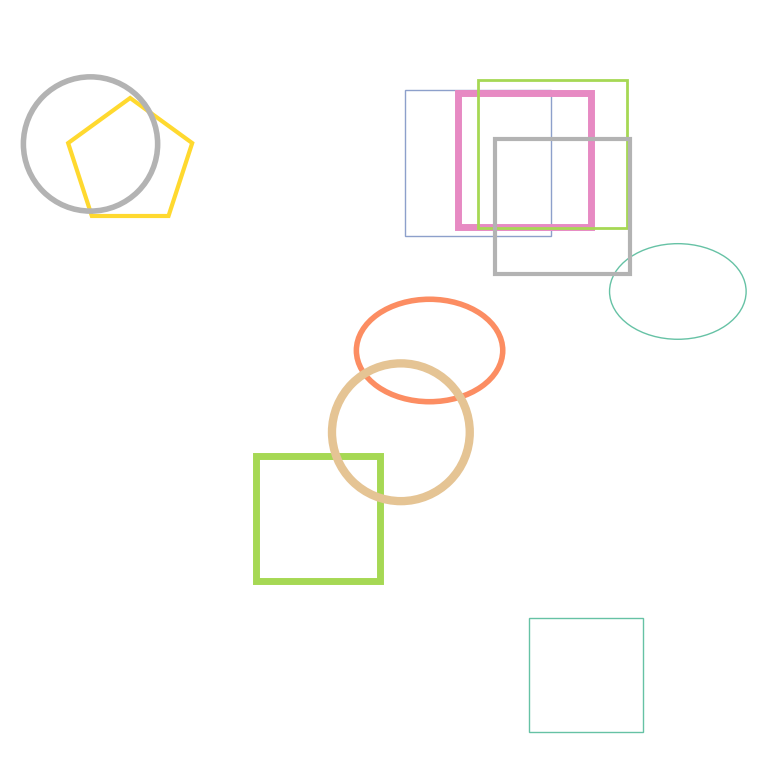[{"shape": "oval", "thickness": 0.5, "radius": 0.44, "center": [0.88, 0.621]}, {"shape": "square", "thickness": 0.5, "radius": 0.37, "center": [0.761, 0.123]}, {"shape": "oval", "thickness": 2, "radius": 0.48, "center": [0.558, 0.545]}, {"shape": "square", "thickness": 0.5, "radius": 0.47, "center": [0.621, 0.788]}, {"shape": "square", "thickness": 2.5, "radius": 0.43, "center": [0.681, 0.792]}, {"shape": "square", "thickness": 1, "radius": 0.48, "center": [0.717, 0.8]}, {"shape": "square", "thickness": 2.5, "radius": 0.4, "center": [0.413, 0.327]}, {"shape": "pentagon", "thickness": 1.5, "radius": 0.42, "center": [0.169, 0.788]}, {"shape": "circle", "thickness": 3, "radius": 0.45, "center": [0.521, 0.439]}, {"shape": "square", "thickness": 1.5, "radius": 0.44, "center": [0.73, 0.732]}, {"shape": "circle", "thickness": 2, "radius": 0.44, "center": [0.118, 0.813]}]